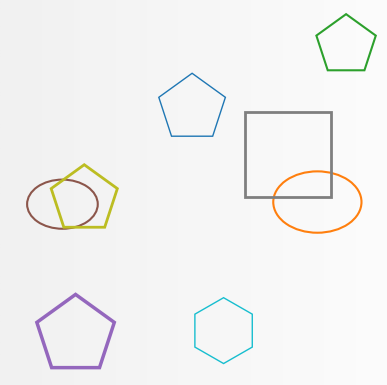[{"shape": "pentagon", "thickness": 1, "radius": 0.45, "center": [0.496, 0.719]}, {"shape": "oval", "thickness": 1.5, "radius": 0.57, "center": [0.819, 0.475]}, {"shape": "pentagon", "thickness": 1.5, "radius": 0.4, "center": [0.893, 0.883]}, {"shape": "pentagon", "thickness": 2.5, "radius": 0.53, "center": [0.195, 0.13]}, {"shape": "oval", "thickness": 1.5, "radius": 0.46, "center": [0.161, 0.47]}, {"shape": "square", "thickness": 2, "radius": 0.55, "center": [0.743, 0.598]}, {"shape": "pentagon", "thickness": 2, "radius": 0.45, "center": [0.217, 0.482]}, {"shape": "hexagon", "thickness": 1, "radius": 0.43, "center": [0.577, 0.141]}]